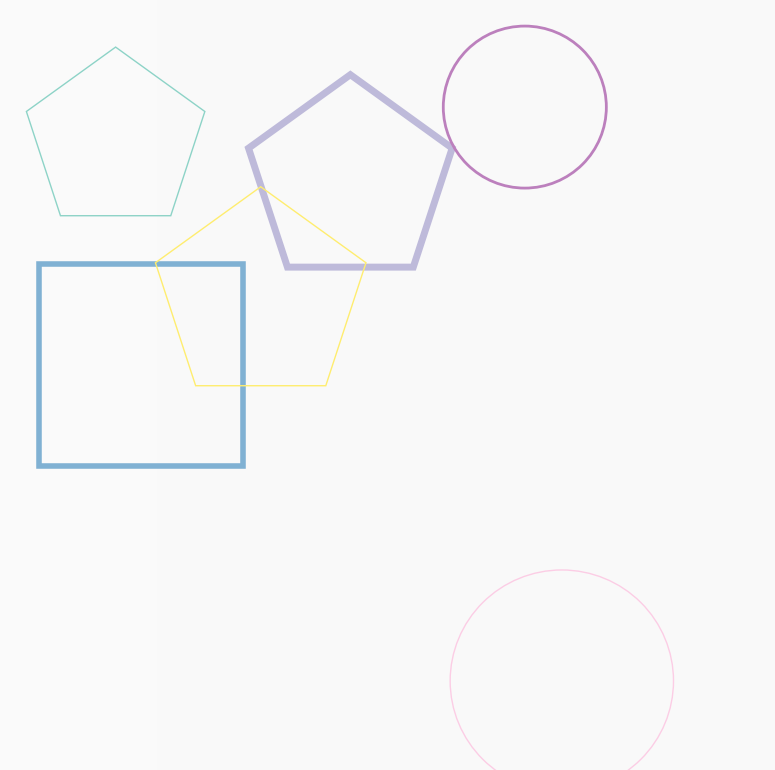[{"shape": "pentagon", "thickness": 0.5, "radius": 0.61, "center": [0.149, 0.818]}, {"shape": "pentagon", "thickness": 2.5, "radius": 0.69, "center": [0.452, 0.765]}, {"shape": "square", "thickness": 2, "radius": 0.66, "center": [0.182, 0.526]}, {"shape": "circle", "thickness": 0.5, "radius": 0.72, "center": [0.725, 0.116]}, {"shape": "circle", "thickness": 1, "radius": 0.53, "center": [0.677, 0.861]}, {"shape": "pentagon", "thickness": 0.5, "radius": 0.71, "center": [0.336, 0.615]}]